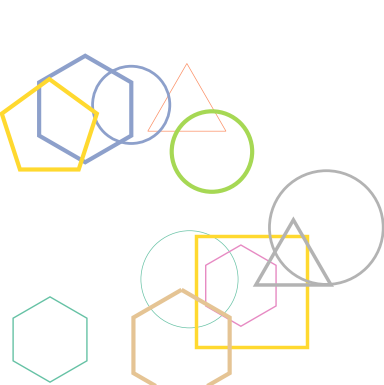[{"shape": "hexagon", "thickness": 1, "radius": 0.55, "center": [0.13, 0.118]}, {"shape": "circle", "thickness": 0.5, "radius": 0.63, "center": [0.492, 0.275]}, {"shape": "triangle", "thickness": 0.5, "radius": 0.59, "center": [0.485, 0.718]}, {"shape": "hexagon", "thickness": 3, "radius": 0.69, "center": [0.221, 0.717]}, {"shape": "circle", "thickness": 2, "radius": 0.5, "center": [0.341, 0.728]}, {"shape": "hexagon", "thickness": 1, "radius": 0.53, "center": [0.626, 0.258]}, {"shape": "circle", "thickness": 3, "radius": 0.52, "center": [0.55, 0.606]}, {"shape": "pentagon", "thickness": 3, "radius": 0.65, "center": [0.128, 0.665]}, {"shape": "square", "thickness": 2.5, "radius": 0.72, "center": [0.653, 0.244]}, {"shape": "hexagon", "thickness": 3, "radius": 0.72, "center": [0.472, 0.103]}, {"shape": "circle", "thickness": 2, "radius": 0.74, "center": [0.848, 0.409]}, {"shape": "triangle", "thickness": 2.5, "radius": 0.56, "center": [0.762, 0.316]}]